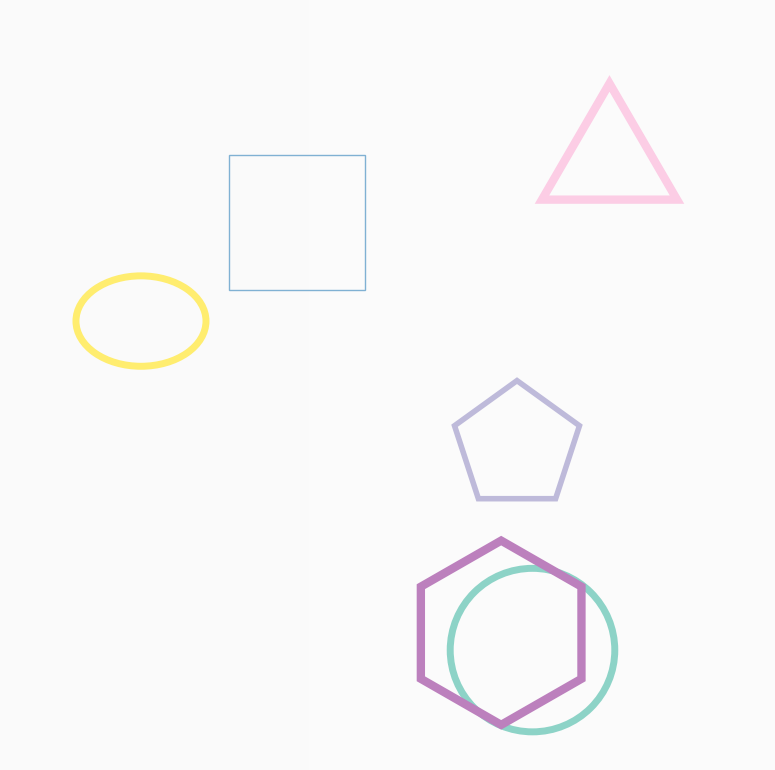[{"shape": "circle", "thickness": 2.5, "radius": 0.53, "center": [0.687, 0.156]}, {"shape": "pentagon", "thickness": 2, "radius": 0.42, "center": [0.667, 0.421]}, {"shape": "square", "thickness": 0.5, "radius": 0.44, "center": [0.383, 0.711]}, {"shape": "triangle", "thickness": 3, "radius": 0.5, "center": [0.786, 0.791]}, {"shape": "hexagon", "thickness": 3, "radius": 0.6, "center": [0.647, 0.178]}, {"shape": "oval", "thickness": 2.5, "radius": 0.42, "center": [0.182, 0.583]}]